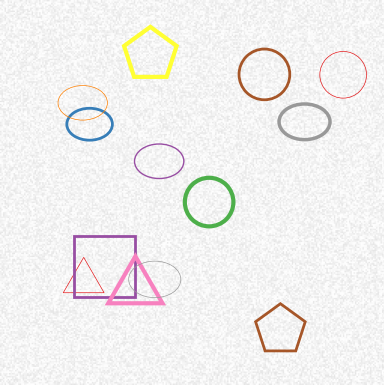[{"shape": "circle", "thickness": 0.5, "radius": 0.3, "center": [0.891, 0.806]}, {"shape": "triangle", "thickness": 0.5, "radius": 0.31, "center": [0.217, 0.27]}, {"shape": "oval", "thickness": 2, "radius": 0.3, "center": [0.233, 0.677]}, {"shape": "circle", "thickness": 3, "radius": 0.32, "center": [0.543, 0.475]}, {"shape": "oval", "thickness": 1, "radius": 0.32, "center": [0.413, 0.581]}, {"shape": "square", "thickness": 2, "radius": 0.4, "center": [0.271, 0.307]}, {"shape": "oval", "thickness": 0.5, "radius": 0.32, "center": [0.215, 0.733]}, {"shape": "pentagon", "thickness": 3, "radius": 0.36, "center": [0.391, 0.858]}, {"shape": "circle", "thickness": 2, "radius": 0.33, "center": [0.687, 0.807]}, {"shape": "pentagon", "thickness": 2, "radius": 0.34, "center": [0.728, 0.143]}, {"shape": "triangle", "thickness": 3, "radius": 0.41, "center": [0.352, 0.253]}, {"shape": "oval", "thickness": 0.5, "radius": 0.34, "center": [0.402, 0.274]}, {"shape": "oval", "thickness": 2.5, "radius": 0.33, "center": [0.791, 0.684]}]